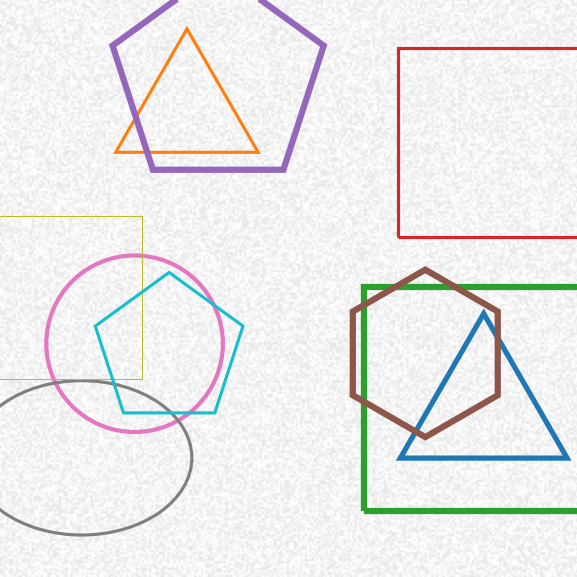[{"shape": "triangle", "thickness": 2.5, "radius": 0.83, "center": [0.838, 0.289]}, {"shape": "triangle", "thickness": 1.5, "radius": 0.71, "center": [0.324, 0.807]}, {"shape": "square", "thickness": 3, "radius": 0.97, "center": [0.823, 0.308]}, {"shape": "square", "thickness": 1.5, "radius": 0.82, "center": [0.852, 0.752]}, {"shape": "pentagon", "thickness": 3, "radius": 0.96, "center": [0.378, 0.861]}, {"shape": "hexagon", "thickness": 3, "radius": 0.72, "center": [0.736, 0.387]}, {"shape": "circle", "thickness": 2, "radius": 0.76, "center": [0.233, 0.404]}, {"shape": "oval", "thickness": 1.5, "radius": 0.95, "center": [0.141, 0.206]}, {"shape": "square", "thickness": 0.5, "radius": 0.7, "center": [0.105, 0.484]}, {"shape": "pentagon", "thickness": 1.5, "radius": 0.67, "center": [0.293, 0.393]}]